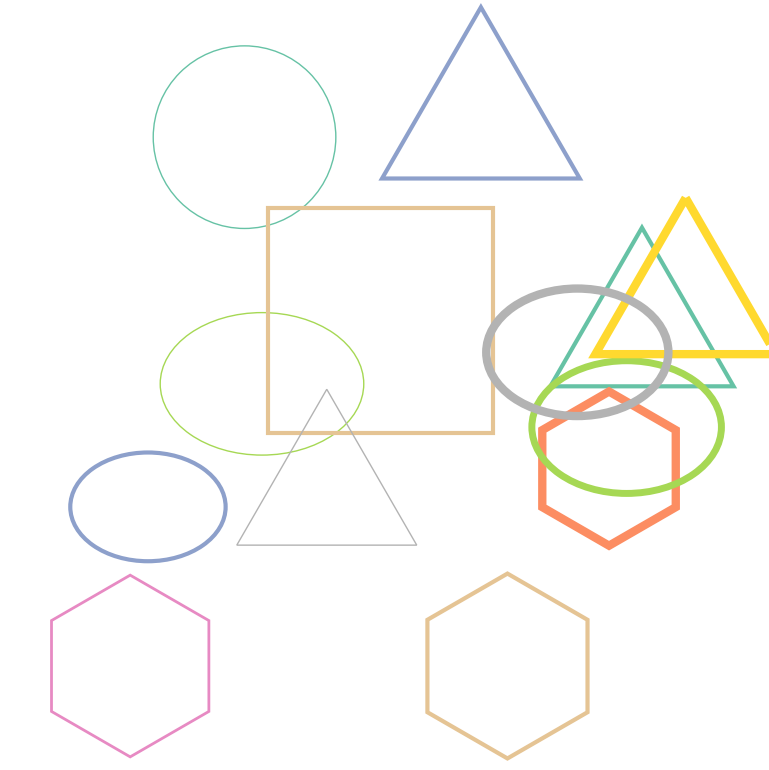[{"shape": "circle", "thickness": 0.5, "radius": 0.59, "center": [0.318, 0.822]}, {"shape": "triangle", "thickness": 1.5, "radius": 0.69, "center": [0.834, 0.567]}, {"shape": "hexagon", "thickness": 3, "radius": 0.5, "center": [0.791, 0.391]}, {"shape": "triangle", "thickness": 1.5, "radius": 0.74, "center": [0.625, 0.842]}, {"shape": "oval", "thickness": 1.5, "radius": 0.5, "center": [0.192, 0.342]}, {"shape": "hexagon", "thickness": 1, "radius": 0.59, "center": [0.169, 0.135]}, {"shape": "oval", "thickness": 0.5, "radius": 0.66, "center": [0.34, 0.501]}, {"shape": "oval", "thickness": 2.5, "radius": 0.62, "center": [0.814, 0.445]}, {"shape": "triangle", "thickness": 3, "radius": 0.68, "center": [0.89, 0.608]}, {"shape": "square", "thickness": 1.5, "radius": 0.73, "center": [0.494, 0.584]}, {"shape": "hexagon", "thickness": 1.5, "radius": 0.6, "center": [0.659, 0.135]}, {"shape": "triangle", "thickness": 0.5, "radius": 0.67, "center": [0.424, 0.359]}, {"shape": "oval", "thickness": 3, "radius": 0.59, "center": [0.75, 0.542]}]